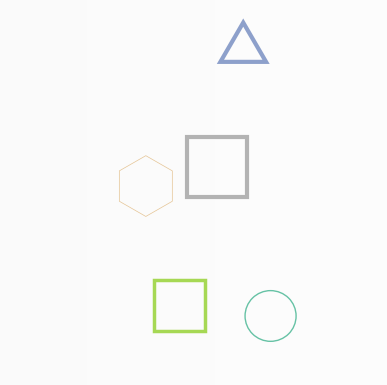[{"shape": "circle", "thickness": 1, "radius": 0.33, "center": [0.698, 0.179]}, {"shape": "triangle", "thickness": 3, "radius": 0.34, "center": [0.628, 0.873]}, {"shape": "square", "thickness": 2.5, "radius": 0.33, "center": [0.463, 0.206]}, {"shape": "hexagon", "thickness": 0.5, "radius": 0.39, "center": [0.376, 0.517]}, {"shape": "square", "thickness": 3, "radius": 0.39, "center": [0.559, 0.566]}]